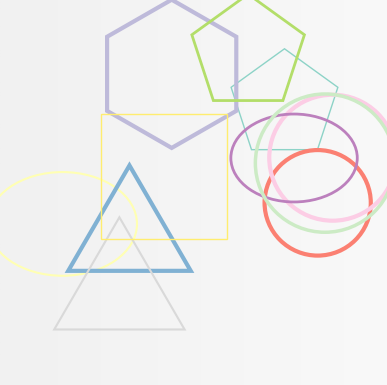[{"shape": "pentagon", "thickness": 1, "radius": 0.72, "center": [0.734, 0.728]}, {"shape": "oval", "thickness": 1.5, "radius": 0.96, "center": [0.161, 0.418]}, {"shape": "hexagon", "thickness": 3, "radius": 0.96, "center": [0.443, 0.808]}, {"shape": "circle", "thickness": 3, "radius": 0.69, "center": [0.82, 0.473]}, {"shape": "triangle", "thickness": 3, "radius": 0.91, "center": [0.334, 0.388]}, {"shape": "pentagon", "thickness": 2, "radius": 0.76, "center": [0.64, 0.862]}, {"shape": "circle", "thickness": 3, "radius": 0.82, "center": [0.858, 0.59]}, {"shape": "triangle", "thickness": 1.5, "radius": 0.97, "center": [0.308, 0.241]}, {"shape": "oval", "thickness": 2, "radius": 0.82, "center": [0.759, 0.59]}, {"shape": "circle", "thickness": 2.5, "radius": 0.9, "center": [0.839, 0.576]}, {"shape": "square", "thickness": 1, "radius": 0.81, "center": [0.423, 0.541]}]